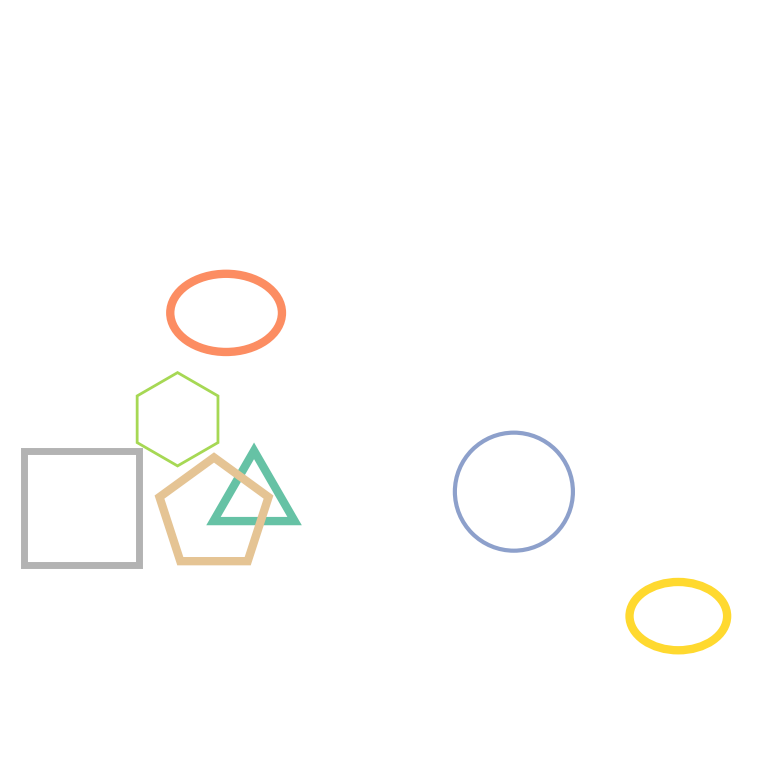[{"shape": "triangle", "thickness": 3, "radius": 0.3, "center": [0.33, 0.354]}, {"shape": "oval", "thickness": 3, "radius": 0.36, "center": [0.294, 0.594]}, {"shape": "circle", "thickness": 1.5, "radius": 0.38, "center": [0.667, 0.361]}, {"shape": "hexagon", "thickness": 1, "radius": 0.3, "center": [0.231, 0.456]}, {"shape": "oval", "thickness": 3, "radius": 0.32, "center": [0.881, 0.2]}, {"shape": "pentagon", "thickness": 3, "radius": 0.37, "center": [0.278, 0.331]}, {"shape": "square", "thickness": 2.5, "radius": 0.37, "center": [0.106, 0.34]}]